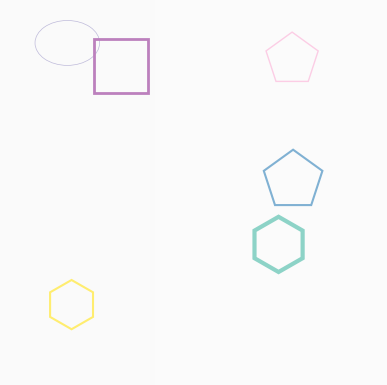[{"shape": "hexagon", "thickness": 3, "radius": 0.36, "center": [0.719, 0.365]}, {"shape": "oval", "thickness": 0.5, "radius": 0.42, "center": [0.174, 0.888]}, {"shape": "pentagon", "thickness": 1.5, "radius": 0.4, "center": [0.756, 0.532]}, {"shape": "pentagon", "thickness": 1, "radius": 0.35, "center": [0.754, 0.846]}, {"shape": "square", "thickness": 2, "radius": 0.35, "center": [0.312, 0.828]}, {"shape": "hexagon", "thickness": 1.5, "radius": 0.32, "center": [0.185, 0.209]}]